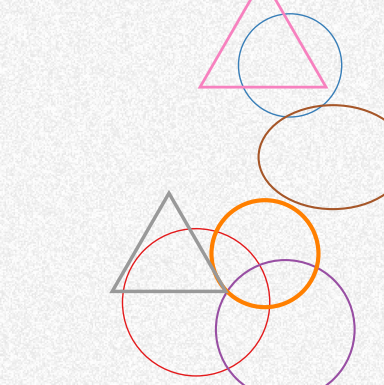[{"shape": "circle", "thickness": 1, "radius": 0.96, "center": [0.509, 0.215]}, {"shape": "circle", "thickness": 1, "radius": 0.67, "center": [0.753, 0.83]}, {"shape": "circle", "thickness": 1.5, "radius": 0.9, "center": [0.741, 0.144]}, {"shape": "circle", "thickness": 3, "radius": 0.69, "center": [0.688, 0.341]}, {"shape": "oval", "thickness": 1.5, "radius": 0.96, "center": [0.864, 0.592]}, {"shape": "triangle", "thickness": 2, "radius": 0.94, "center": [0.683, 0.868]}, {"shape": "triangle", "thickness": 2.5, "radius": 0.85, "center": [0.439, 0.328]}]